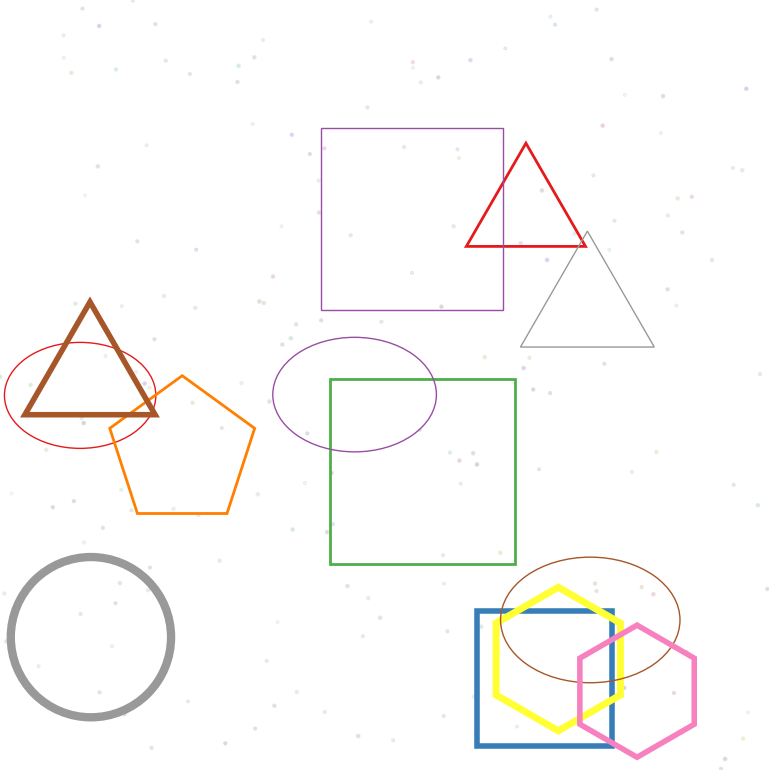[{"shape": "triangle", "thickness": 1, "radius": 0.45, "center": [0.683, 0.725]}, {"shape": "oval", "thickness": 0.5, "radius": 0.49, "center": [0.104, 0.487]}, {"shape": "square", "thickness": 2, "radius": 0.44, "center": [0.708, 0.119]}, {"shape": "square", "thickness": 1, "radius": 0.6, "center": [0.549, 0.387]}, {"shape": "square", "thickness": 0.5, "radius": 0.59, "center": [0.536, 0.715]}, {"shape": "oval", "thickness": 0.5, "radius": 0.53, "center": [0.461, 0.488]}, {"shape": "pentagon", "thickness": 1, "radius": 0.49, "center": [0.237, 0.413]}, {"shape": "hexagon", "thickness": 2.5, "radius": 0.47, "center": [0.725, 0.144]}, {"shape": "oval", "thickness": 0.5, "radius": 0.58, "center": [0.767, 0.195]}, {"shape": "triangle", "thickness": 2, "radius": 0.49, "center": [0.117, 0.51]}, {"shape": "hexagon", "thickness": 2, "radius": 0.43, "center": [0.827, 0.102]}, {"shape": "triangle", "thickness": 0.5, "radius": 0.5, "center": [0.763, 0.599]}, {"shape": "circle", "thickness": 3, "radius": 0.52, "center": [0.118, 0.173]}]